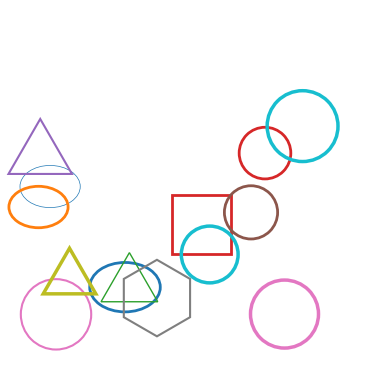[{"shape": "oval", "thickness": 0.5, "radius": 0.39, "center": [0.13, 0.516]}, {"shape": "oval", "thickness": 2, "radius": 0.46, "center": [0.325, 0.254]}, {"shape": "oval", "thickness": 2, "radius": 0.38, "center": [0.1, 0.462]}, {"shape": "triangle", "thickness": 1, "radius": 0.43, "center": [0.336, 0.259]}, {"shape": "circle", "thickness": 2, "radius": 0.34, "center": [0.688, 0.602]}, {"shape": "square", "thickness": 2, "radius": 0.39, "center": [0.524, 0.416]}, {"shape": "triangle", "thickness": 1.5, "radius": 0.48, "center": [0.105, 0.596]}, {"shape": "circle", "thickness": 2, "radius": 0.35, "center": [0.652, 0.448]}, {"shape": "circle", "thickness": 1.5, "radius": 0.46, "center": [0.145, 0.184]}, {"shape": "circle", "thickness": 2.5, "radius": 0.44, "center": [0.739, 0.184]}, {"shape": "hexagon", "thickness": 1.5, "radius": 0.5, "center": [0.408, 0.226]}, {"shape": "triangle", "thickness": 2.5, "radius": 0.39, "center": [0.181, 0.276]}, {"shape": "circle", "thickness": 2.5, "radius": 0.46, "center": [0.786, 0.672]}, {"shape": "circle", "thickness": 2.5, "radius": 0.37, "center": [0.545, 0.339]}]